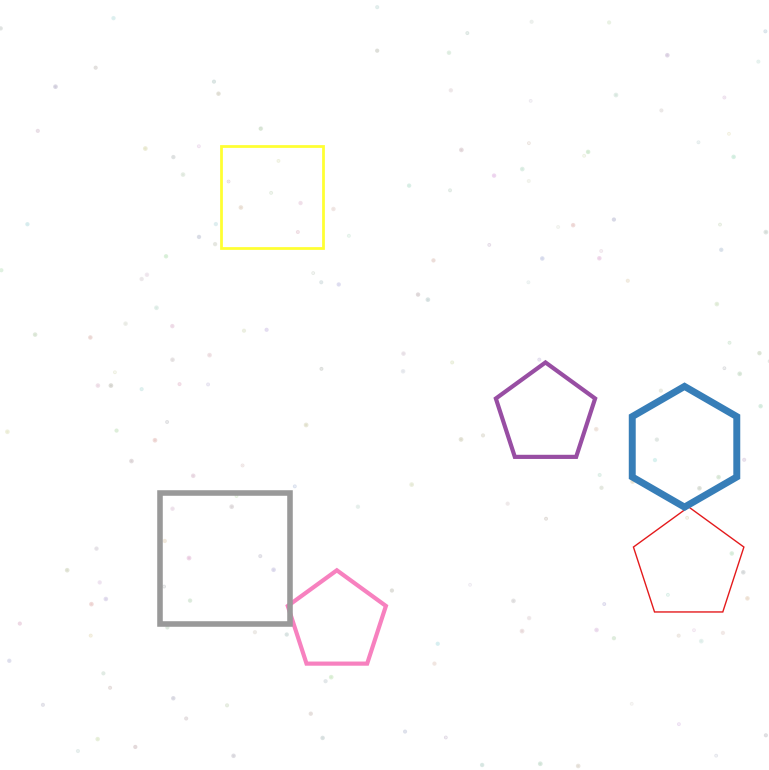[{"shape": "pentagon", "thickness": 0.5, "radius": 0.38, "center": [0.894, 0.266]}, {"shape": "hexagon", "thickness": 2.5, "radius": 0.39, "center": [0.889, 0.42]}, {"shape": "pentagon", "thickness": 1.5, "radius": 0.34, "center": [0.708, 0.462]}, {"shape": "square", "thickness": 1, "radius": 0.33, "center": [0.354, 0.744]}, {"shape": "pentagon", "thickness": 1.5, "radius": 0.34, "center": [0.437, 0.192]}, {"shape": "square", "thickness": 2, "radius": 0.42, "center": [0.292, 0.274]}]